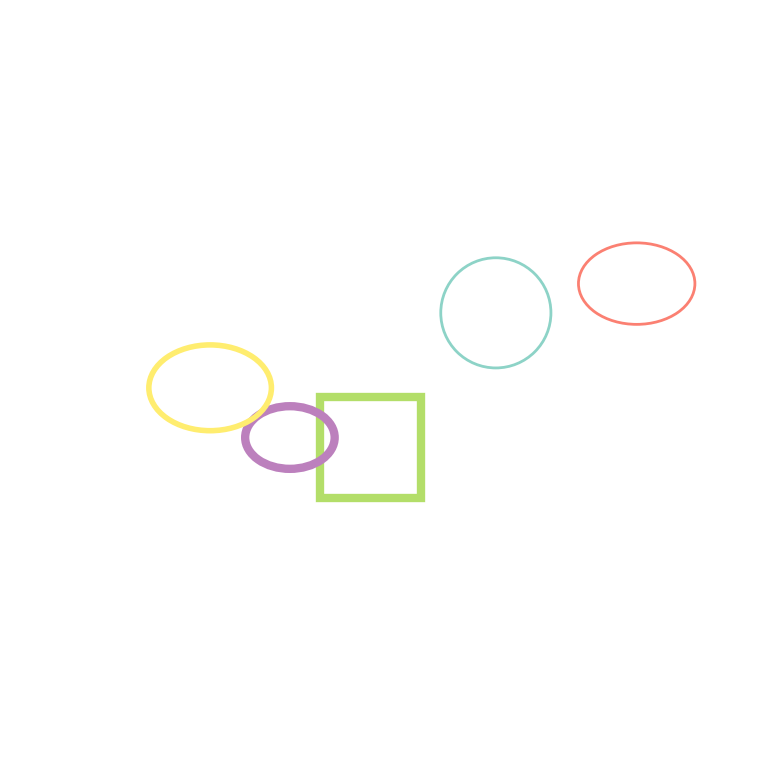[{"shape": "circle", "thickness": 1, "radius": 0.36, "center": [0.644, 0.594]}, {"shape": "oval", "thickness": 1, "radius": 0.38, "center": [0.827, 0.632]}, {"shape": "square", "thickness": 3, "radius": 0.33, "center": [0.482, 0.419]}, {"shape": "oval", "thickness": 3, "radius": 0.29, "center": [0.377, 0.432]}, {"shape": "oval", "thickness": 2, "radius": 0.4, "center": [0.273, 0.496]}]